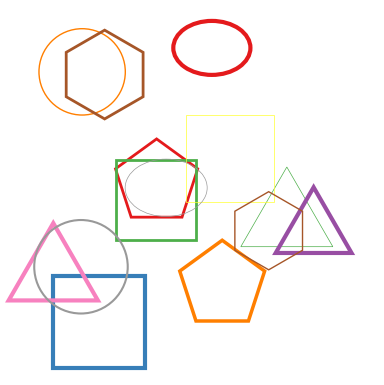[{"shape": "pentagon", "thickness": 2, "radius": 0.56, "center": [0.407, 0.527]}, {"shape": "oval", "thickness": 3, "radius": 0.5, "center": [0.55, 0.876]}, {"shape": "square", "thickness": 3, "radius": 0.6, "center": [0.257, 0.163]}, {"shape": "square", "thickness": 2, "radius": 0.52, "center": [0.405, 0.481]}, {"shape": "triangle", "thickness": 0.5, "radius": 0.69, "center": [0.745, 0.428]}, {"shape": "triangle", "thickness": 3, "radius": 0.57, "center": [0.815, 0.4]}, {"shape": "pentagon", "thickness": 2.5, "radius": 0.58, "center": [0.577, 0.26]}, {"shape": "circle", "thickness": 1, "radius": 0.56, "center": [0.213, 0.813]}, {"shape": "square", "thickness": 0.5, "radius": 0.57, "center": [0.597, 0.589]}, {"shape": "hexagon", "thickness": 1, "radius": 0.51, "center": [0.698, 0.401]}, {"shape": "hexagon", "thickness": 2, "radius": 0.58, "center": [0.272, 0.806]}, {"shape": "triangle", "thickness": 3, "radius": 0.67, "center": [0.138, 0.287]}, {"shape": "oval", "thickness": 0.5, "radius": 0.53, "center": [0.432, 0.512]}, {"shape": "circle", "thickness": 1.5, "radius": 0.61, "center": [0.21, 0.307]}]